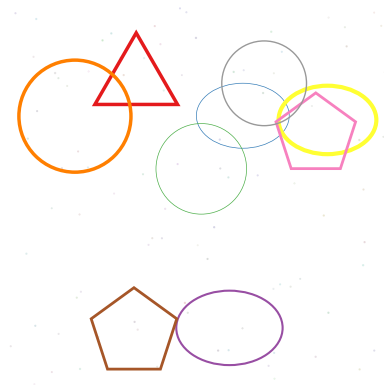[{"shape": "triangle", "thickness": 2.5, "radius": 0.62, "center": [0.354, 0.791]}, {"shape": "oval", "thickness": 0.5, "radius": 0.6, "center": [0.631, 0.699]}, {"shape": "circle", "thickness": 0.5, "radius": 0.59, "center": [0.523, 0.561]}, {"shape": "oval", "thickness": 1.5, "radius": 0.69, "center": [0.596, 0.148]}, {"shape": "circle", "thickness": 2.5, "radius": 0.73, "center": [0.195, 0.698]}, {"shape": "oval", "thickness": 3, "radius": 0.64, "center": [0.851, 0.688]}, {"shape": "pentagon", "thickness": 2, "radius": 0.58, "center": [0.348, 0.136]}, {"shape": "pentagon", "thickness": 2, "radius": 0.54, "center": [0.82, 0.65]}, {"shape": "circle", "thickness": 1, "radius": 0.55, "center": [0.686, 0.784]}]